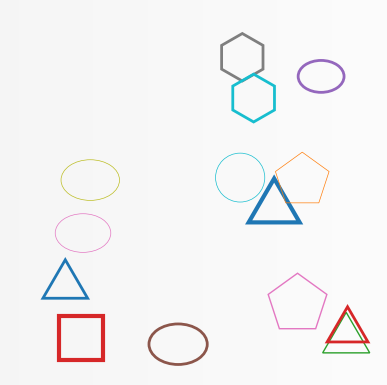[{"shape": "triangle", "thickness": 2, "radius": 0.33, "center": [0.168, 0.259]}, {"shape": "triangle", "thickness": 3, "radius": 0.38, "center": [0.707, 0.46]}, {"shape": "pentagon", "thickness": 0.5, "radius": 0.36, "center": [0.78, 0.532]}, {"shape": "triangle", "thickness": 1, "radius": 0.35, "center": [0.893, 0.119]}, {"shape": "triangle", "thickness": 2, "radius": 0.3, "center": [0.897, 0.142]}, {"shape": "square", "thickness": 3, "radius": 0.29, "center": [0.209, 0.121]}, {"shape": "oval", "thickness": 2, "radius": 0.3, "center": [0.829, 0.802]}, {"shape": "oval", "thickness": 2, "radius": 0.38, "center": [0.46, 0.106]}, {"shape": "oval", "thickness": 0.5, "radius": 0.36, "center": [0.214, 0.395]}, {"shape": "pentagon", "thickness": 1, "radius": 0.4, "center": [0.768, 0.211]}, {"shape": "hexagon", "thickness": 2, "radius": 0.31, "center": [0.625, 0.851]}, {"shape": "oval", "thickness": 0.5, "radius": 0.38, "center": [0.233, 0.532]}, {"shape": "circle", "thickness": 0.5, "radius": 0.32, "center": [0.62, 0.539]}, {"shape": "hexagon", "thickness": 2, "radius": 0.31, "center": [0.655, 0.745]}]